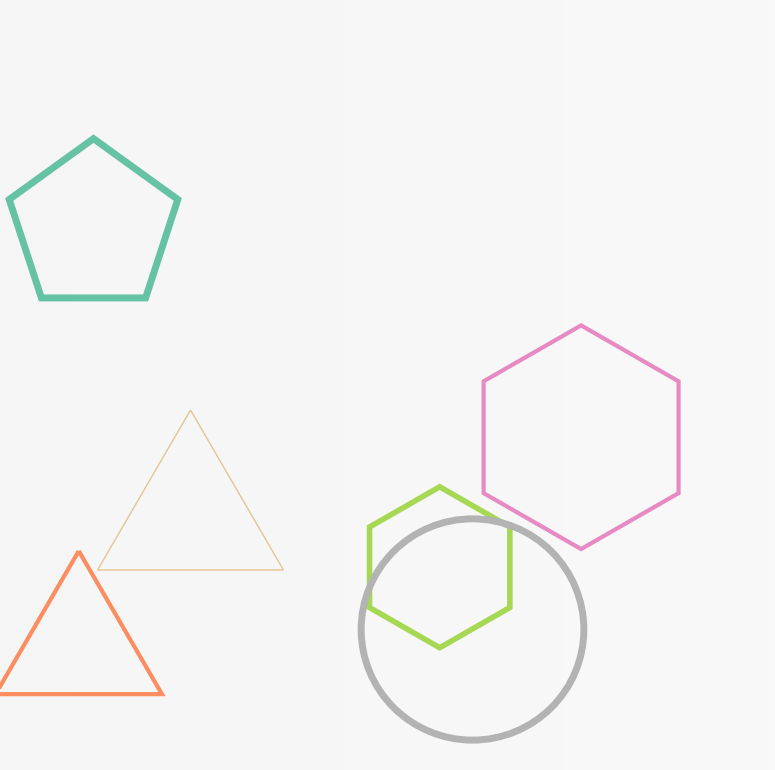[{"shape": "pentagon", "thickness": 2.5, "radius": 0.57, "center": [0.121, 0.706]}, {"shape": "triangle", "thickness": 1.5, "radius": 0.62, "center": [0.102, 0.16]}, {"shape": "hexagon", "thickness": 1.5, "radius": 0.73, "center": [0.75, 0.432]}, {"shape": "hexagon", "thickness": 2, "radius": 0.52, "center": [0.567, 0.263]}, {"shape": "triangle", "thickness": 0.5, "radius": 0.69, "center": [0.246, 0.329]}, {"shape": "circle", "thickness": 2.5, "radius": 0.72, "center": [0.61, 0.182]}]